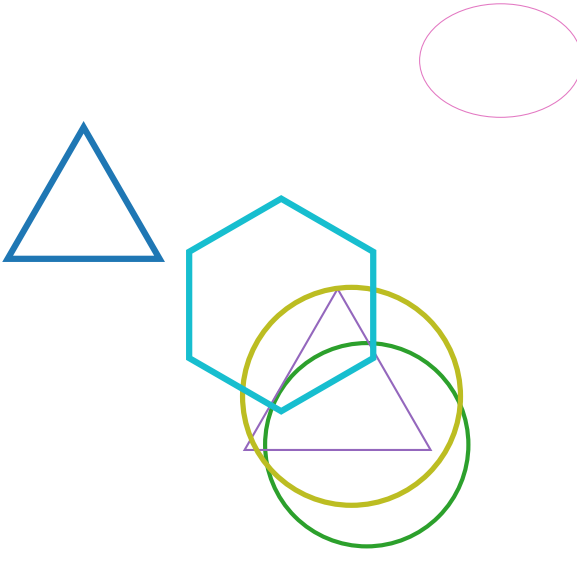[{"shape": "triangle", "thickness": 3, "radius": 0.76, "center": [0.145, 0.627]}, {"shape": "circle", "thickness": 2, "radius": 0.88, "center": [0.635, 0.229]}, {"shape": "triangle", "thickness": 1, "radius": 0.93, "center": [0.585, 0.313]}, {"shape": "oval", "thickness": 0.5, "radius": 0.7, "center": [0.867, 0.894]}, {"shape": "circle", "thickness": 2.5, "radius": 0.94, "center": [0.609, 0.313]}, {"shape": "hexagon", "thickness": 3, "radius": 0.92, "center": [0.487, 0.471]}]